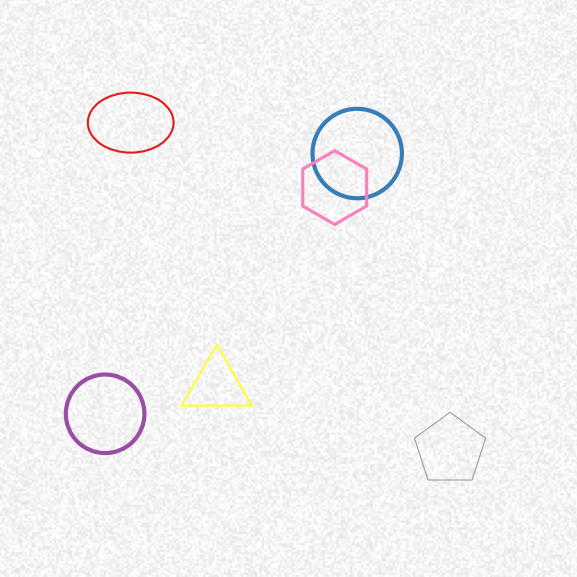[{"shape": "oval", "thickness": 1, "radius": 0.37, "center": [0.226, 0.787]}, {"shape": "circle", "thickness": 2, "radius": 0.39, "center": [0.619, 0.733]}, {"shape": "circle", "thickness": 2, "radius": 0.34, "center": [0.182, 0.283]}, {"shape": "triangle", "thickness": 1, "radius": 0.35, "center": [0.375, 0.332]}, {"shape": "hexagon", "thickness": 1.5, "radius": 0.32, "center": [0.58, 0.674]}, {"shape": "pentagon", "thickness": 0.5, "radius": 0.32, "center": [0.779, 0.22]}]